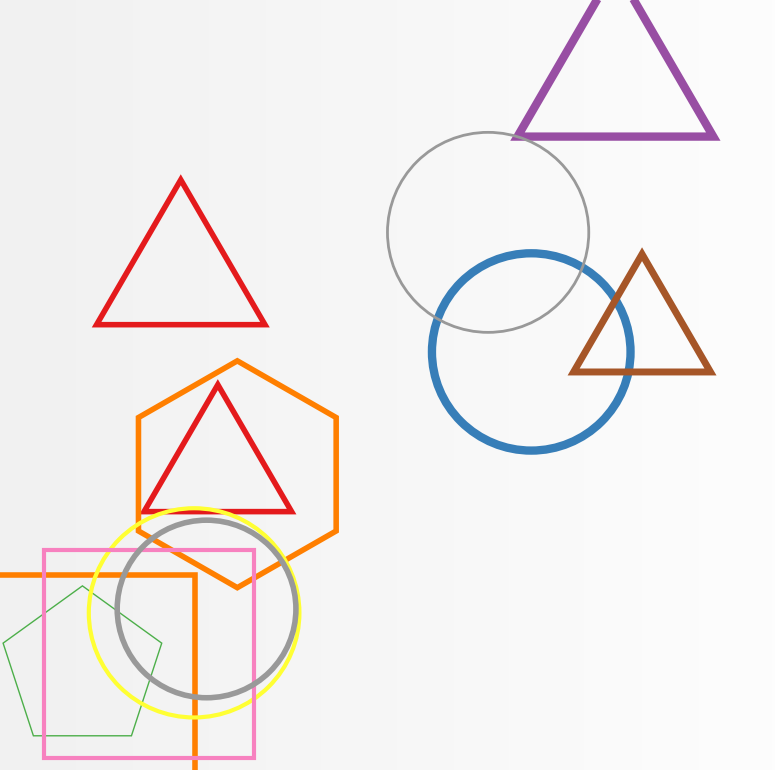[{"shape": "triangle", "thickness": 2, "radius": 0.55, "center": [0.281, 0.391]}, {"shape": "triangle", "thickness": 2, "radius": 0.63, "center": [0.233, 0.641]}, {"shape": "circle", "thickness": 3, "radius": 0.64, "center": [0.685, 0.543]}, {"shape": "pentagon", "thickness": 0.5, "radius": 0.54, "center": [0.106, 0.131]}, {"shape": "triangle", "thickness": 3, "radius": 0.73, "center": [0.794, 0.896]}, {"shape": "square", "thickness": 2, "radius": 0.66, "center": [0.12, 0.122]}, {"shape": "hexagon", "thickness": 2, "radius": 0.74, "center": [0.306, 0.384]}, {"shape": "circle", "thickness": 1.5, "radius": 0.68, "center": [0.25, 0.204]}, {"shape": "triangle", "thickness": 2.5, "radius": 0.51, "center": [0.828, 0.568]}, {"shape": "square", "thickness": 1.5, "radius": 0.68, "center": [0.192, 0.151]}, {"shape": "circle", "thickness": 2, "radius": 0.58, "center": [0.267, 0.209]}, {"shape": "circle", "thickness": 1, "radius": 0.65, "center": [0.63, 0.698]}]